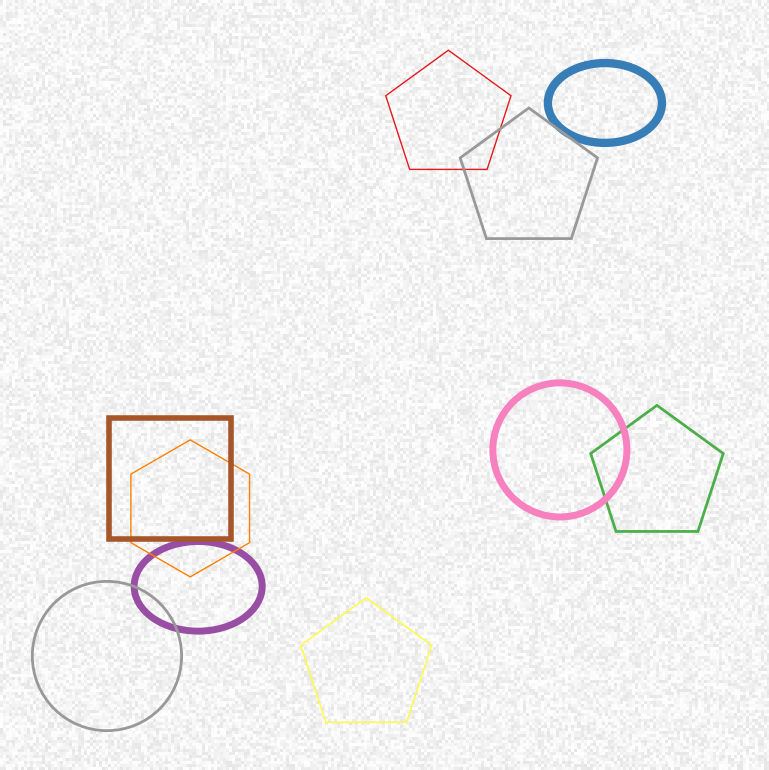[{"shape": "pentagon", "thickness": 0.5, "radius": 0.43, "center": [0.582, 0.849]}, {"shape": "oval", "thickness": 3, "radius": 0.37, "center": [0.786, 0.866]}, {"shape": "pentagon", "thickness": 1, "radius": 0.45, "center": [0.853, 0.383]}, {"shape": "oval", "thickness": 2.5, "radius": 0.42, "center": [0.257, 0.239]}, {"shape": "hexagon", "thickness": 0.5, "radius": 0.44, "center": [0.247, 0.34]}, {"shape": "pentagon", "thickness": 0.5, "radius": 0.45, "center": [0.476, 0.134]}, {"shape": "square", "thickness": 2, "radius": 0.39, "center": [0.221, 0.378]}, {"shape": "circle", "thickness": 2.5, "radius": 0.44, "center": [0.727, 0.416]}, {"shape": "pentagon", "thickness": 1, "radius": 0.47, "center": [0.687, 0.766]}, {"shape": "circle", "thickness": 1, "radius": 0.48, "center": [0.139, 0.148]}]